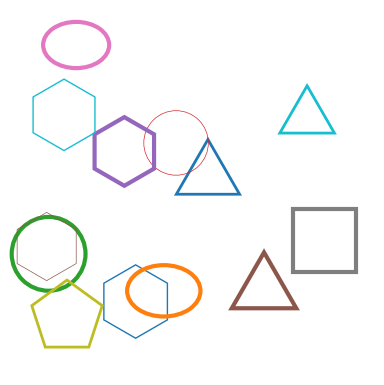[{"shape": "hexagon", "thickness": 1, "radius": 0.48, "center": [0.352, 0.217]}, {"shape": "triangle", "thickness": 2, "radius": 0.47, "center": [0.54, 0.543]}, {"shape": "oval", "thickness": 3, "radius": 0.48, "center": [0.425, 0.245]}, {"shape": "circle", "thickness": 3, "radius": 0.48, "center": [0.126, 0.341]}, {"shape": "circle", "thickness": 0.5, "radius": 0.42, "center": [0.457, 0.629]}, {"shape": "hexagon", "thickness": 3, "radius": 0.45, "center": [0.323, 0.607]}, {"shape": "triangle", "thickness": 3, "radius": 0.48, "center": [0.686, 0.248]}, {"shape": "hexagon", "thickness": 0.5, "radius": 0.44, "center": [0.121, 0.36]}, {"shape": "oval", "thickness": 3, "radius": 0.43, "center": [0.198, 0.883]}, {"shape": "square", "thickness": 3, "radius": 0.41, "center": [0.843, 0.375]}, {"shape": "pentagon", "thickness": 2, "radius": 0.48, "center": [0.174, 0.176]}, {"shape": "triangle", "thickness": 2, "radius": 0.41, "center": [0.798, 0.695]}, {"shape": "hexagon", "thickness": 1, "radius": 0.46, "center": [0.166, 0.702]}]